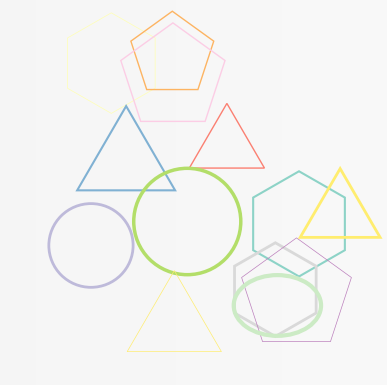[{"shape": "hexagon", "thickness": 1.5, "radius": 0.68, "center": [0.772, 0.418]}, {"shape": "hexagon", "thickness": 0.5, "radius": 0.65, "center": [0.287, 0.836]}, {"shape": "circle", "thickness": 2, "radius": 0.54, "center": [0.235, 0.362]}, {"shape": "triangle", "thickness": 1, "radius": 0.56, "center": [0.586, 0.619]}, {"shape": "triangle", "thickness": 1.5, "radius": 0.73, "center": [0.326, 0.579]}, {"shape": "pentagon", "thickness": 1, "radius": 0.56, "center": [0.445, 0.858]}, {"shape": "circle", "thickness": 2.5, "radius": 0.69, "center": [0.483, 0.425]}, {"shape": "pentagon", "thickness": 1, "radius": 0.71, "center": [0.446, 0.799]}, {"shape": "hexagon", "thickness": 2, "radius": 0.61, "center": [0.711, 0.248]}, {"shape": "pentagon", "thickness": 0.5, "radius": 0.74, "center": [0.765, 0.233]}, {"shape": "oval", "thickness": 3, "radius": 0.56, "center": [0.716, 0.207]}, {"shape": "triangle", "thickness": 0.5, "radius": 0.7, "center": [0.45, 0.157]}, {"shape": "triangle", "thickness": 2, "radius": 0.6, "center": [0.878, 0.443]}]